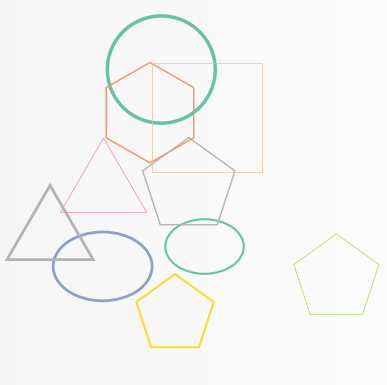[{"shape": "oval", "thickness": 1.5, "radius": 0.51, "center": [0.528, 0.36]}, {"shape": "circle", "thickness": 2.5, "radius": 0.7, "center": [0.416, 0.819]}, {"shape": "hexagon", "thickness": 1, "radius": 0.65, "center": [0.387, 0.707]}, {"shape": "oval", "thickness": 2, "radius": 0.64, "center": [0.265, 0.308]}, {"shape": "triangle", "thickness": 0.5, "radius": 0.64, "center": [0.267, 0.513]}, {"shape": "pentagon", "thickness": 0.5, "radius": 0.58, "center": [0.868, 0.277]}, {"shape": "pentagon", "thickness": 1.5, "radius": 0.52, "center": [0.452, 0.183]}, {"shape": "square", "thickness": 0.5, "radius": 0.71, "center": [0.534, 0.696]}, {"shape": "pentagon", "thickness": 1, "radius": 0.63, "center": [0.487, 0.518]}, {"shape": "triangle", "thickness": 2, "radius": 0.64, "center": [0.129, 0.39]}]